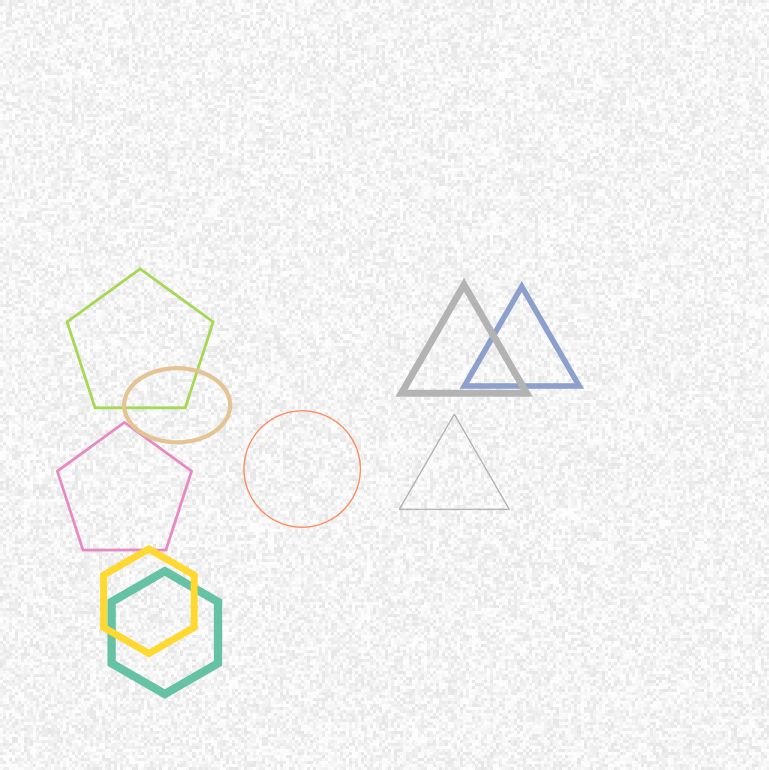[{"shape": "hexagon", "thickness": 3, "radius": 0.4, "center": [0.214, 0.178]}, {"shape": "circle", "thickness": 0.5, "radius": 0.38, "center": [0.392, 0.391]}, {"shape": "triangle", "thickness": 2, "radius": 0.43, "center": [0.678, 0.542]}, {"shape": "pentagon", "thickness": 1, "radius": 0.46, "center": [0.162, 0.36]}, {"shape": "pentagon", "thickness": 1, "radius": 0.5, "center": [0.182, 0.551]}, {"shape": "hexagon", "thickness": 2.5, "radius": 0.34, "center": [0.193, 0.219]}, {"shape": "oval", "thickness": 1.5, "radius": 0.34, "center": [0.23, 0.474]}, {"shape": "triangle", "thickness": 2.5, "radius": 0.47, "center": [0.603, 0.536]}, {"shape": "triangle", "thickness": 0.5, "radius": 0.41, "center": [0.59, 0.38]}]